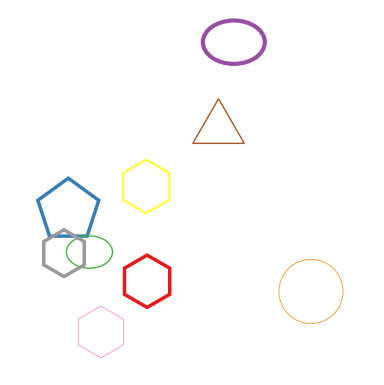[{"shape": "hexagon", "thickness": 2.5, "radius": 0.34, "center": [0.382, 0.269]}, {"shape": "pentagon", "thickness": 2.5, "radius": 0.42, "center": [0.177, 0.454]}, {"shape": "oval", "thickness": 1, "radius": 0.3, "center": [0.232, 0.345]}, {"shape": "oval", "thickness": 3, "radius": 0.4, "center": [0.607, 0.89]}, {"shape": "circle", "thickness": 0.5, "radius": 0.42, "center": [0.808, 0.243]}, {"shape": "hexagon", "thickness": 1.5, "radius": 0.35, "center": [0.38, 0.516]}, {"shape": "triangle", "thickness": 1, "radius": 0.39, "center": [0.568, 0.666]}, {"shape": "hexagon", "thickness": 0.5, "radius": 0.34, "center": [0.262, 0.138]}, {"shape": "hexagon", "thickness": 2.5, "radius": 0.3, "center": [0.166, 0.342]}]